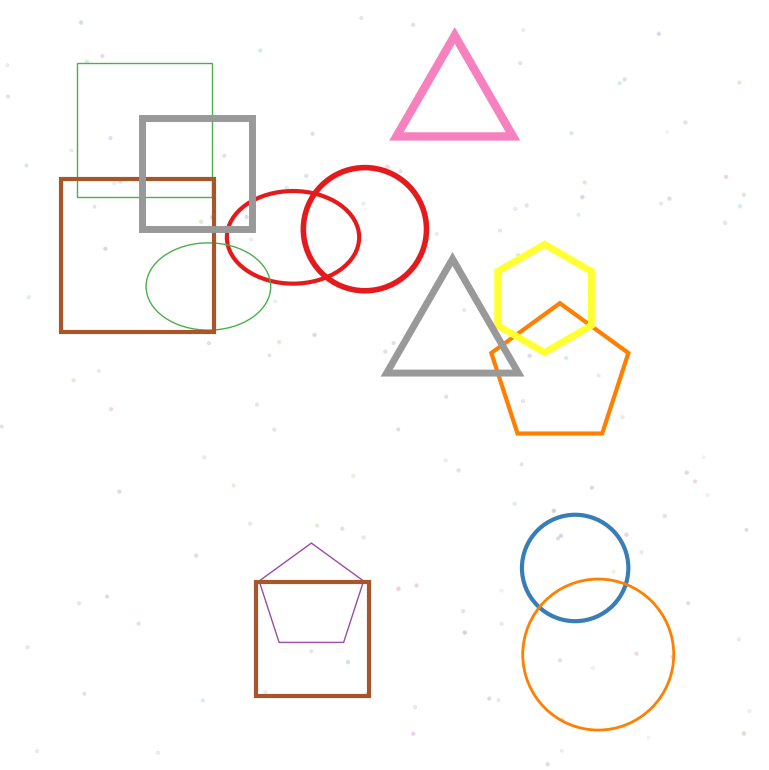[{"shape": "oval", "thickness": 1.5, "radius": 0.43, "center": [0.381, 0.692]}, {"shape": "circle", "thickness": 2, "radius": 0.4, "center": [0.474, 0.702]}, {"shape": "circle", "thickness": 1.5, "radius": 0.35, "center": [0.747, 0.262]}, {"shape": "square", "thickness": 0.5, "radius": 0.44, "center": [0.188, 0.831]}, {"shape": "oval", "thickness": 0.5, "radius": 0.4, "center": [0.271, 0.628]}, {"shape": "pentagon", "thickness": 0.5, "radius": 0.36, "center": [0.404, 0.223]}, {"shape": "pentagon", "thickness": 1.5, "radius": 0.47, "center": [0.727, 0.513]}, {"shape": "circle", "thickness": 1, "radius": 0.49, "center": [0.777, 0.15]}, {"shape": "hexagon", "thickness": 2.5, "radius": 0.35, "center": [0.707, 0.612]}, {"shape": "square", "thickness": 1.5, "radius": 0.37, "center": [0.405, 0.17]}, {"shape": "square", "thickness": 1.5, "radius": 0.5, "center": [0.178, 0.668]}, {"shape": "triangle", "thickness": 3, "radius": 0.44, "center": [0.591, 0.867]}, {"shape": "triangle", "thickness": 2.5, "radius": 0.49, "center": [0.588, 0.565]}, {"shape": "square", "thickness": 2.5, "radius": 0.36, "center": [0.256, 0.775]}]